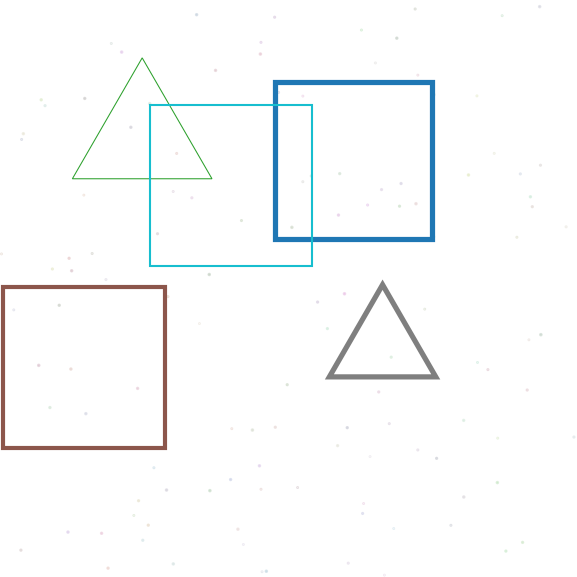[{"shape": "square", "thickness": 2.5, "radius": 0.68, "center": [0.612, 0.721]}, {"shape": "triangle", "thickness": 0.5, "radius": 0.7, "center": [0.246, 0.759]}, {"shape": "square", "thickness": 2, "radius": 0.7, "center": [0.145, 0.362]}, {"shape": "triangle", "thickness": 2.5, "radius": 0.53, "center": [0.662, 0.4]}, {"shape": "square", "thickness": 1, "radius": 0.7, "center": [0.4, 0.678]}]